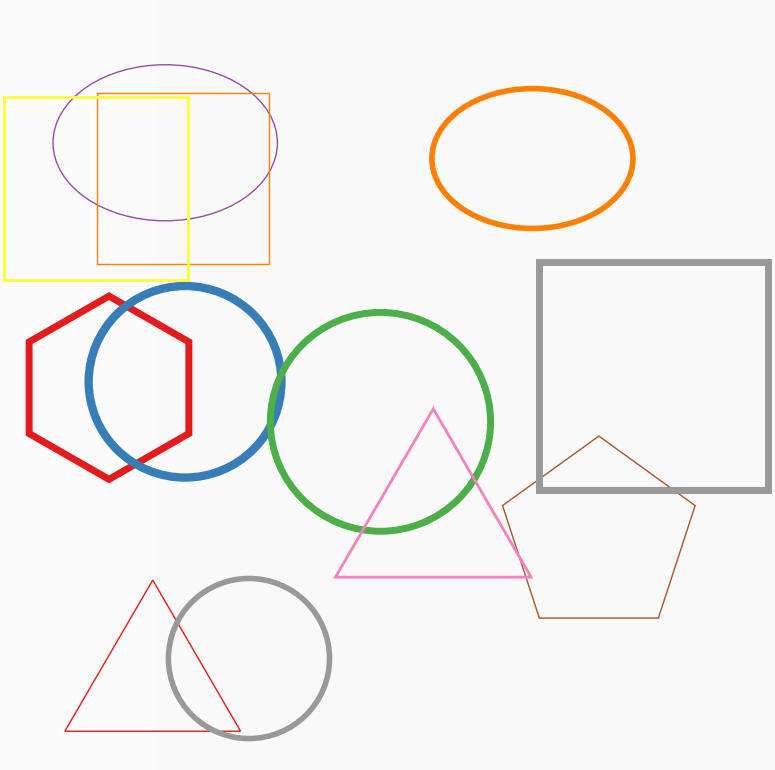[{"shape": "triangle", "thickness": 0.5, "radius": 0.65, "center": [0.197, 0.116]}, {"shape": "hexagon", "thickness": 2.5, "radius": 0.59, "center": [0.141, 0.496]}, {"shape": "circle", "thickness": 3, "radius": 0.62, "center": [0.239, 0.504]}, {"shape": "circle", "thickness": 2.5, "radius": 0.71, "center": [0.491, 0.452]}, {"shape": "oval", "thickness": 0.5, "radius": 0.72, "center": [0.213, 0.815]}, {"shape": "square", "thickness": 0.5, "radius": 0.55, "center": [0.236, 0.768]}, {"shape": "oval", "thickness": 2, "radius": 0.65, "center": [0.687, 0.794]}, {"shape": "square", "thickness": 1, "radius": 0.59, "center": [0.124, 0.755]}, {"shape": "pentagon", "thickness": 0.5, "radius": 0.65, "center": [0.773, 0.303]}, {"shape": "triangle", "thickness": 1, "radius": 0.73, "center": [0.559, 0.323]}, {"shape": "square", "thickness": 2.5, "radius": 0.74, "center": [0.843, 0.512]}, {"shape": "circle", "thickness": 2, "radius": 0.52, "center": [0.321, 0.145]}]